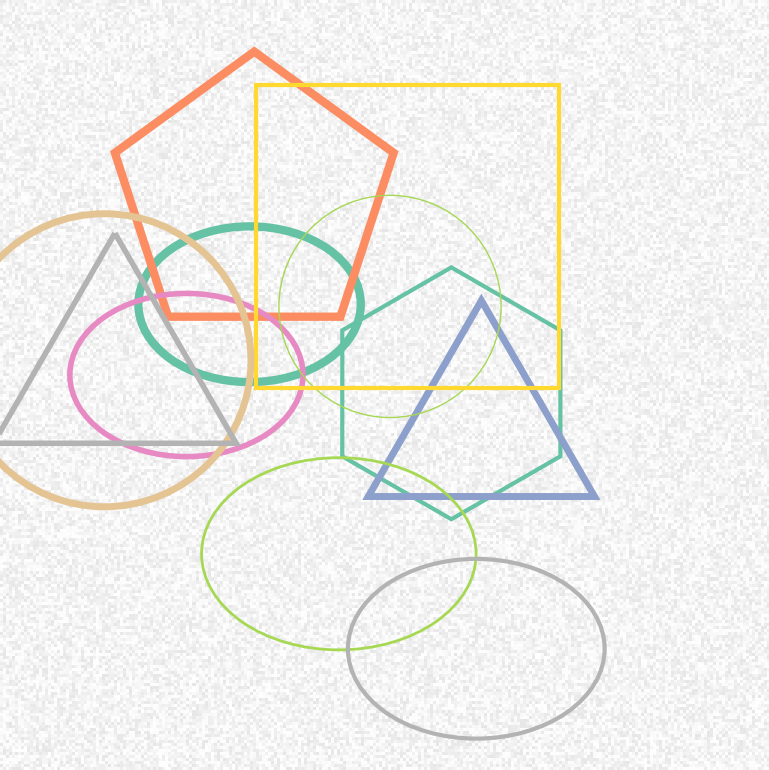[{"shape": "hexagon", "thickness": 1.5, "radius": 0.82, "center": [0.586, 0.489]}, {"shape": "oval", "thickness": 3, "radius": 0.72, "center": [0.324, 0.605]}, {"shape": "pentagon", "thickness": 3, "radius": 0.95, "center": [0.33, 0.743]}, {"shape": "triangle", "thickness": 2.5, "radius": 0.85, "center": [0.625, 0.44]}, {"shape": "oval", "thickness": 2, "radius": 0.76, "center": [0.242, 0.513]}, {"shape": "circle", "thickness": 0.5, "radius": 0.72, "center": [0.506, 0.602]}, {"shape": "oval", "thickness": 1, "radius": 0.89, "center": [0.44, 0.281]}, {"shape": "square", "thickness": 1.5, "radius": 0.98, "center": [0.529, 0.693]}, {"shape": "circle", "thickness": 2.5, "radius": 0.95, "center": [0.136, 0.532]}, {"shape": "oval", "thickness": 1.5, "radius": 0.83, "center": [0.619, 0.157]}, {"shape": "triangle", "thickness": 2, "radius": 0.91, "center": [0.149, 0.515]}]